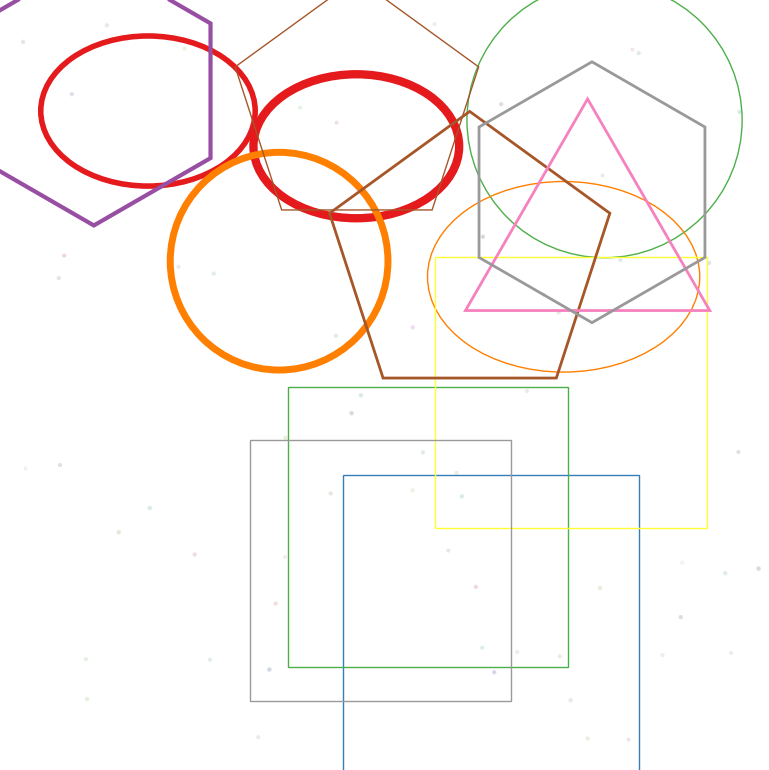[{"shape": "oval", "thickness": 3, "radius": 0.67, "center": [0.463, 0.81]}, {"shape": "oval", "thickness": 2, "radius": 0.7, "center": [0.192, 0.856]}, {"shape": "square", "thickness": 0.5, "radius": 0.96, "center": [0.638, 0.19]}, {"shape": "square", "thickness": 0.5, "radius": 0.91, "center": [0.556, 0.316]}, {"shape": "circle", "thickness": 0.5, "radius": 0.89, "center": [0.785, 0.844]}, {"shape": "hexagon", "thickness": 1.5, "radius": 0.87, "center": [0.122, 0.882]}, {"shape": "circle", "thickness": 2.5, "radius": 0.71, "center": [0.362, 0.661]}, {"shape": "oval", "thickness": 0.5, "radius": 0.88, "center": [0.732, 0.641]}, {"shape": "square", "thickness": 0.5, "radius": 0.88, "center": [0.742, 0.49]}, {"shape": "pentagon", "thickness": 1, "radius": 0.96, "center": [0.61, 0.664]}, {"shape": "pentagon", "thickness": 0.5, "radius": 0.83, "center": [0.464, 0.862]}, {"shape": "triangle", "thickness": 1, "radius": 0.92, "center": [0.763, 0.688]}, {"shape": "square", "thickness": 0.5, "radius": 0.85, "center": [0.494, 0.259]}, {"shape": "hexagon", "thickness": 1, "radius": 0.85, "center": [0.769, 0.75]}]